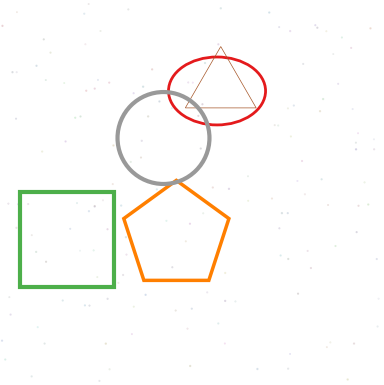[{"shape": "oval", "thickness": 2, "radius": 0.63, "center": [0.564, 0.764]}, {"shape": "square", "thickness": 3, "radius": 0.61, "center": [0.174, 0.378]}, {"shape": "pentagon", "thickness": 2.5, "radius": 0.72, "center": [0.458, 0.388]}, {"shape": "triangle", "thickness": 0.5, "radius": 0.53, "center": [0.573, 0.773]}, {"shape": "circle", "thickness": 3, "radius": 0.6, "center": [0.425, 0.642]}]